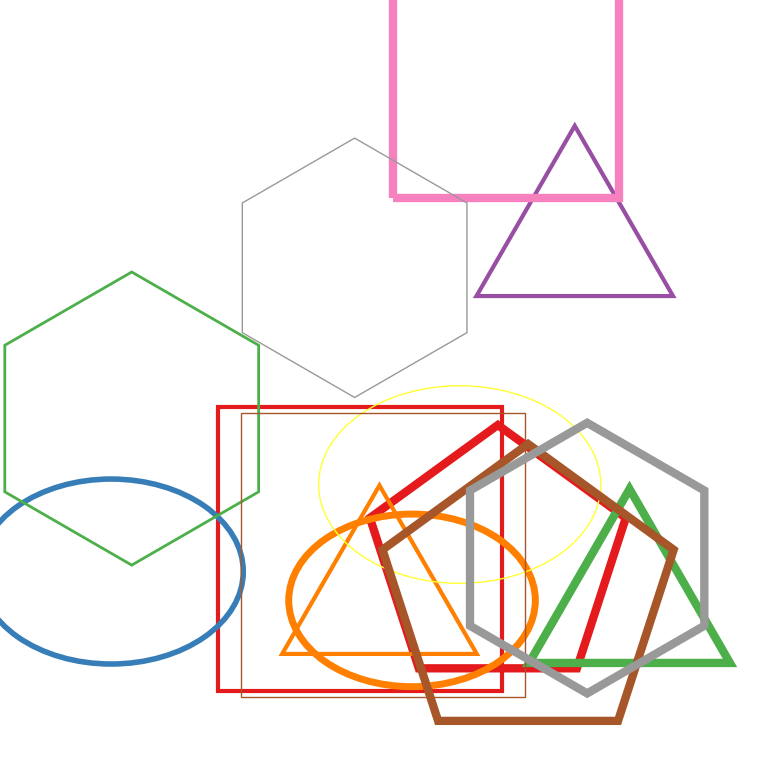[{"shape": "square", "thickness": 1.5, "radius": 0.92, "center": [0.468, 0.287]}, {"shape": "pentagon", "thickness": 3, "radius": 0.87, "center": [0.647, 0.273]}, {"shape": "oval", "thickness": 2, "radius": 0.86, "center": [0.144, 0.258]}, {"shape": "triangle", "thickness": 3, "radius": 0.75, "center": [0.818, 0.214]}, {"shape": "hexagon", "thickness": 1, "radius": 0.95, "center": [0.171, 0.456]}, {"shape": "triangle", "thickness": 1.5, "radius": 0.74, "center": [0.746, 0.689]}, {"shape": "oval", "thickness": 2.5, "radius": 0.8, "center": [0.535, 0.22]}, {"shape": "triangle", "thickness": 1.5, "radius": 0.73, "center": [0.493, 0.224]}, {"shape": "oval", "thickness": 0.5, "radius": 0.92, "center": [0.597, 0.371]}, {"shape": "square", "thickness": 0.5, "radius": 0.92, "center": [0.497, 0.28]}, {"shape": "pentagon", "thickness": 3, "radius": 0.99, "center": [0.686, 0.225]}, {"shape": "square", "thickness": 3, "radius": 0.73, "center": [0.657, 0.89]}, {"shape": "hexagon", "thickness": 3, "radius": 0.88, "center": [0.763, 0.275]}, {"shape": "hexagon", "thickness": 0.5, "radius": 0.84, "center": [0.461, 0.652]}]